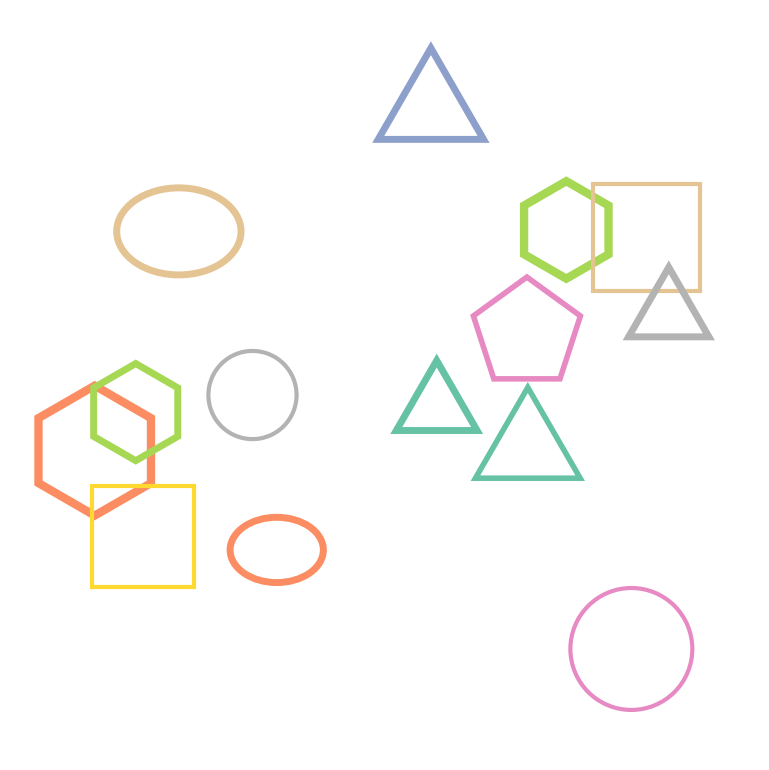[{"shape": "triangle", "thickness": 2.5, "radius": 0.3, "center": [0.567, 0.471]}, {"shape": "triangle", "thickness": 2, "radius": 0.39, "center": [0.685, 0.418]}, {"shape": "hexagon", "thickness": 3, "radius": 0.42, "center": [0.123, 0.415]}, {"shape": "oval", "thickness": 2.5, "radius": 0.3, "center": [0.359, 0.286]}, {"shape": "triangle", "thickness": 2.5, "radius": 0.39, "center": [0.56, 0.858]}, {"shape": "circle", "thickness": 1.5, "radius": 0.4, "center": [0.82, 0.157]}, {"shape": "pentagon", "thickness": 2, "radius": 0.37, "center": [0.684, 0.567]}, {"shape": "hexagon", "thickness": 2.5, "radius": 0.32, "center": [0.176, 0.465]}, {"shape": "hexagon", "thickness": 3, "radius": 0.32, "center": [0.735, 0.701]}, {"shape": "square", "thickness": 1.5, "radius": 0.33, "center": [0.186, 0.303]}, {"shape": "square", "thickness": 1.5, "radius": 0.35, "center": [0.84, 0.692]}, {"shape": "oval", "thickness": 2.5, "radius": 0.4, "center": [0.232, 0.699]}, {"shape": "circle", "thickness": 1.5, "radius": 0.29, "center": [0.328, 0.487]}, {"shape": "triangle", "thickness": 2.5, "radius": 0.3, "center": [0.869, 0.593]}]